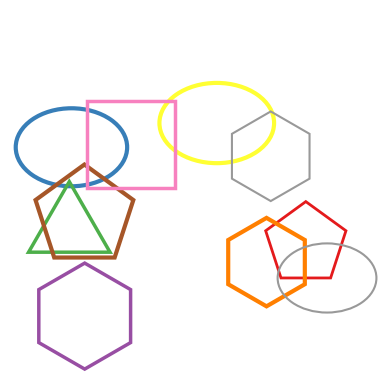[{"shape": "pentagon", "thickness": 2, "radius": 0.55, "center": [0.794, 0.367]}, {"shape": "oval", "thickness": 3, "radius": 0.72, "center": [0.186, 0.617]}, {"shape": "triangle", "thickness": 2.5, "radius": 0.61, "center": [0.18, 0.406]}, {"shape": "hexagon", "thickness": 2.5, "radius": 0.69, "center": [0.22, 0.179]}, {"shape": "hexagon", "thickness": 3, "radius": 0.57, "center": [0.692, 0.319]}, {"shape": "oval", "thickness": 3, "radius": 0.74, "center": [0.563, 0.68]}, {"shape": "pentagon", "thickness": 3, "radius": 0.67, "center": [0.219, 0.439]}, {"shape": "square", "thickness": 2.5, "radius": 0.57, "center": [0.34, 0.625]}, {"shape": "hexagon", "thickness": 1.5, "radius": 0.58, "center": [0.703, 0.594]}, {"shape": "oval", "thickness": 1.5, "radius": 0.64, "center": [0.849, 0.278]}]